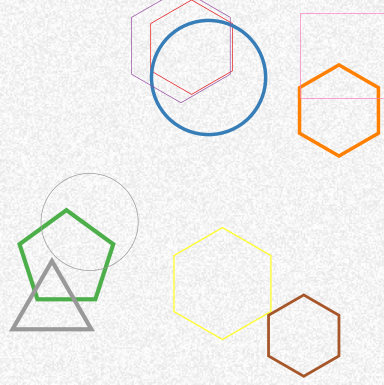[{"shape": "hexagon", "thickness": 0.5, "radius": 0.61, "center": [0.498, 0.877]}, {"shape": "circle", "thickness": 2.5, "radius": 0.74, "center": [0.542, 0.799]}, {"shape": "pentagon", "thickness": 3, "radius": 0.64, "center": [0.172, 0.326]}, {"shape": "hexagon", "thickness": 0.5, "radius": 0.74, "center": [0.47, 0.881]}, {"shape": "hexagon", "thickness": 2.5, "radius": 0.59, "center": [0.88, 0.713]}, {"shape": "hexagon", "thickness": 1, "radius": 0.73, "center": [0.578, 0.264]}, {"shape": "hexagon", "thickness": 2, "radius": 0.53, "center": [0.789, 0.128]}, {"shape": "square", "thickness": 0.5, "radius": 0.55, "center": [0.89, 0.855]}, {"shape": "triangle", "thickness": 3, "radius": 0.59, "center": [0.135, 0.204]}, {"shape": "circle", "thickness": 0.5, "radius": 0.63, "center": [0.233, 0.424]}]